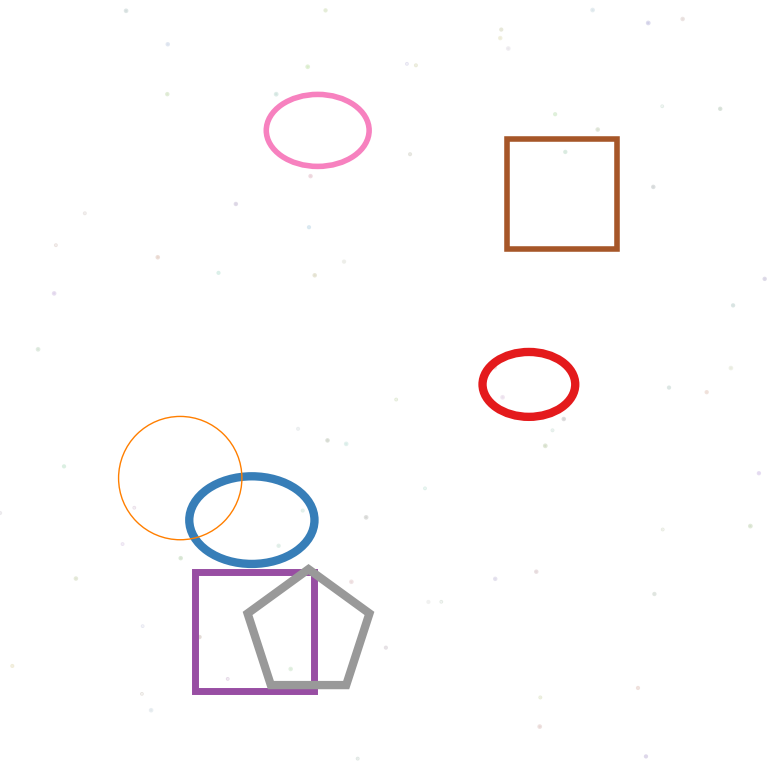[{"shape": "oval", "thickness": 3, "radius": 0.3, "center": [0.687, 0.501]}, {"shape": "oval", "thickness": 3, "radius": 0.41, "center": [0.327, 0.325]}, {"shape": "square", "thickness": 2.5, "radius": 0.39, "center": [0.33, 0.18]}, {"shape": "circle", "thickness": 0.5, "radius": 0.4, "center": [0.234, 0.379]}, {"shape": "square", "thickness": 2, "radius": 0.36, "center": [0.73, 0.748]}, {"shape": "oval", "thickness": 2, "radius": 0.33, "center": [0.413, 0.831]}, {"shape": "pentagon", "thickness": 3, "radius": 0.42, "center": [0.401, 0.178]}]